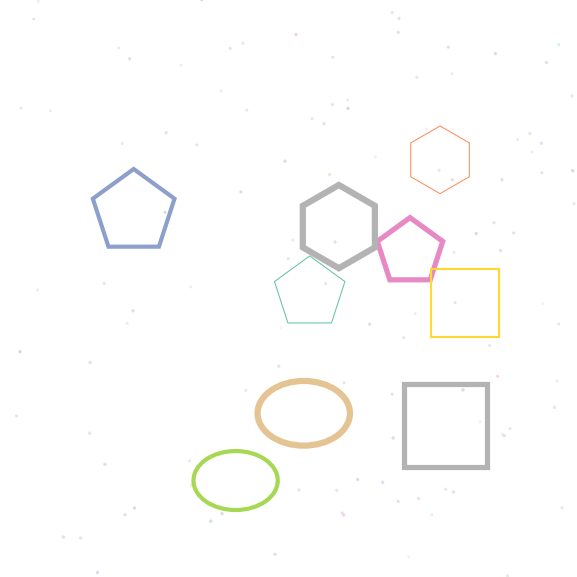[{"shape": "pentagon", "thickness": 0.5, "radius": 0.32, "center": [0.536, 0.492]}, {"shape": "hexagon", "thickness": 0.5, "radius": 0.29, "center": [0.762, 0.722]}, {"shape": "pentagon", "thickness": 2, "radius": 0.37, "center": [0.231, 0.632]}, {"shape": "pentagon", "thickness": 2.5, "radius": 0.3, "center": [0.71, 0.563]}, {"shape": "oval", "thickness": 2, "radius": 0.36, "center": [0.408, 0.167]}, {"shape": "square", "thickness": 1, "radius": 0.29, "center": [0.805, 0.474]}, {"shape": "oval", "thickness": 3, "radius": 0.4, "center": [0.526, 0.283]}, {"shape": "hexagon", "thickness": 3, "radius": 0.36, "center": [0.587, 0.607]}, {"shape": "square", "thickness": 2.5, "radius": 0.36, "center": [0.772, 0.262]}]